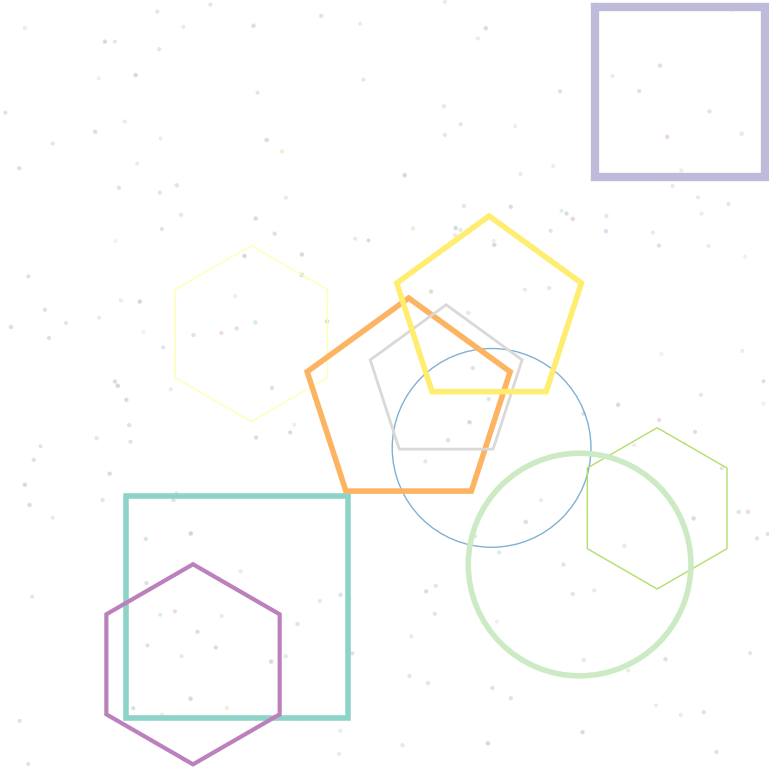[{"shape": "square", "thickness": 2, "radius": 0.72, "center": [0.308, 0.212]}, {"shape": "hexagon", "thickness": 0.5, "radius": 0.57, "center": [0.326, 0.567]}, {"shape": "square", "thickness": 3, "radius": 0.55, "center": [0.883, 0.881]}, {"shape": "circle", "thickness": 0.5, "radius": 0.65, "center": [0.638, 0.418]}, {"shape": "pentagon", "thickness": 2, "radius": 0.69, "center": [0.531, 0.474]}, {"shape": "hexagon", "thickness": 0.5, "radius": 0.52, "center": [0.853, 0.34]}, {"shape": "pentagon", "thickness": 1, "radius": 0.52, "center": [0.579, 0.501]}, {"shape": "hexagon", "thickness": 1.5, "radius": 0.65, "center": [0.251, 0.137]}, {"shape": "circle", "thickness": 2, "radius": 0.72, "center": [0.753, 0.267]}, {"shape": "pentagon", "thickness": 2, "radius": 0.63, "center": [0.635, 0.593]}]